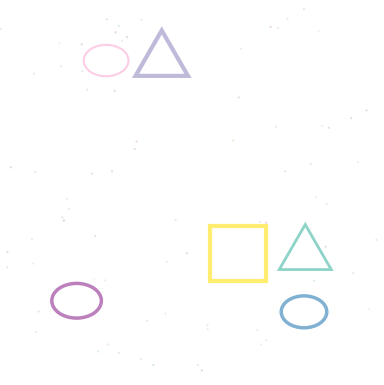[{"shape": "triangle", "thickness": 2, "radius": 0.39, "center": [0.793, 0.339]}, {"shape": "triangle", "thickness": 3, "radius": 0.39, "center": [0.42, 0.842]}, {"shape": "oval", "thickness": 2.5, "radius": 0.3, "center": [0.79, 0.19]}, {"shape": "oval", "thickness": 1.5, "radius": 0.29, "center": [0.276, 0.843]}, {"shape": "oval", "thickness": 2.5, "radius": 0.32, "center": [0.199, 0.219]}, {"shape": "square", "thickness": 3, "radius": 0.36, "center": [0.619, 0.341]}]